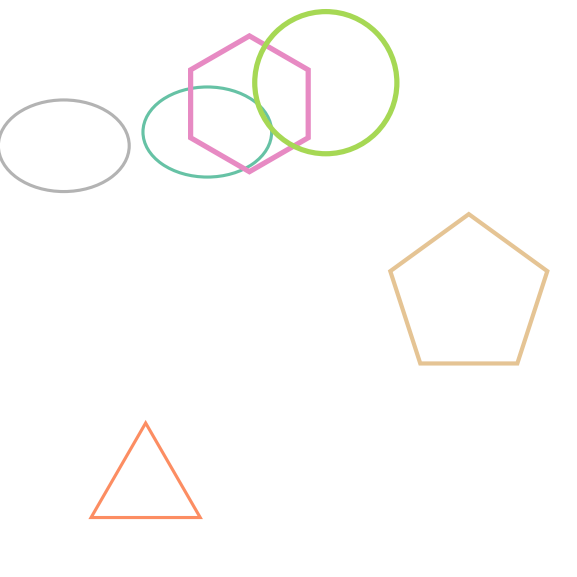[{"shape": "oval", "thickness": 1.5, "radius": 0.56, "center": [0.359, 0.771]}, {"shape": "triangle", "thickness": 1.5, "radius": 0.55, "center": [0.252, 0.158]}, {"shape": "hexagon", "thickness": 2.5, "radius": 0.59, "center": [0.432, 0.819]}, {"shape": "circle", "thickness": 2.5, "radius": 0.62, "center": [0.564, 0.856]}, {"shape": "pentagon", "thickness": 2, "radius": 0.71, "center": [0.812, 0.485]}, {"shape": "oval", "thickness": 1.5, "radius": 0.57, "center": [0.11, 0.747]}]